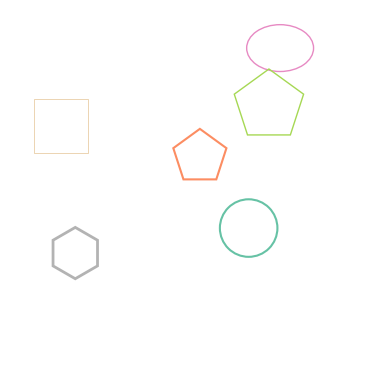[{"shape": "circle", "thickness": 1.5, "radius": 0.37, "center": [0.646, 0.408]}, {"shape": "pentagon", "thickness": 1.5, "radius": 0.36, "center": [0.519, 0.593]}, {"shape": "oval", "thickness": 1, "radius": 0.43, "center": [0.728, 0.875]}, {"shape": "pentagon", "thickness": 1, "radius": 0.47, "center": [0.699, 0.726]}, {"shape": "square", "thickness": 0.5, "radius": 0.35, "center": [0.159, 0.673]}, {"shape": "hexagon", "thickness": 2, "radius": 0.33, "center": [0.196, 0.343]}]